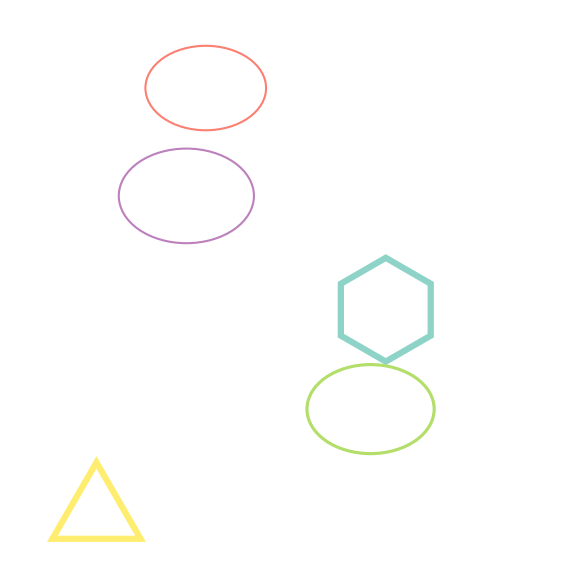[{"shape": "hexagon", "thickness": 3, "radius": 0.45, "center": [0.668, 0.463]}, {"shape": "oval", "thickness": 1, "radius": 0.52, "center": [0.356, 0.847]}, {"shape": "oval", "thickness": 1.5, "radius": 0.55, "center": [0.642, 0.291]}, {"shape": "oval", "thickness": 1, "radius": 0.59, "center": [0.323, 0.66]}, {"shape": "triangle", "thickness": 3, "radius": 0.44, "center": [0.167, 0.11]}]